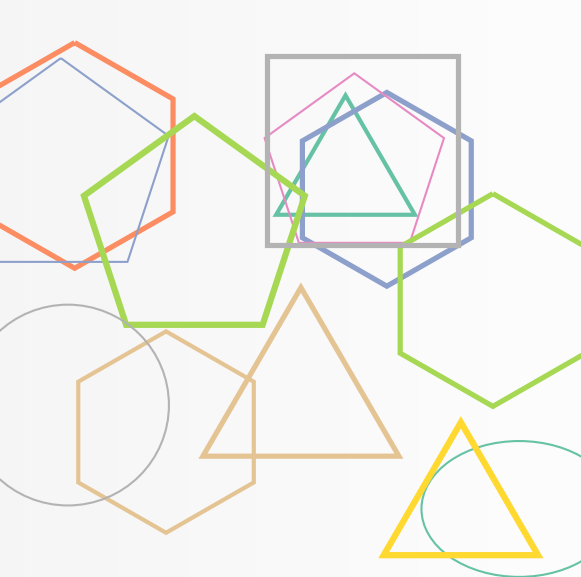[{"shape": "oval", "thickness": 1, "radius": 0.84, "center": [0.893, 0.118]}, {"shape": "triangle", "thickness": 2, "radius": 0.69, "center": [0.594, 0.696]}, {"shape": "hexagon", "thickness": 2.5, "radius": 0.98, "center": [0.129, 0.73]}, {"shape": "pentagon", "thickness": 1, "radius": 0.98, "center": [0.105, 0.703]}, {"shape": "hexagon", "thickness": 2.5, "radius": 0.84, "center": [0.666, 0.671]}, {"shape": "pentagon", "thickness": 1, "radius": 0.81, "center": [0.61, 0.71]}, {"shape": "pentagon", "thickness": 3, "radius": 1.0, "center": [0.334, 0.598]}, {"shape": "hexagon", "thickness": 2.5, "radius": 0.92, "center": [0.848, 0.48]}, {"shape": "triangle", "thickness": 3, "radius": 0.77, "center": [0.793, 0.114]}, {"shape": "hexagon", "thickness": 2, "radius": 0.87, "center": [0.286, 0.251]}, {"shape": "triangle", "thickness": 2.5, "radius": 0.97, "center": [0.518, 0.307]}, {"shape": "square", "thickness": 2.5, "radius": 0.82, "center": [0.624, 0.739]}, {"shape": "circle", "thickness": 1, "radius": 0.87, "center": [0.117, 0.298]}]